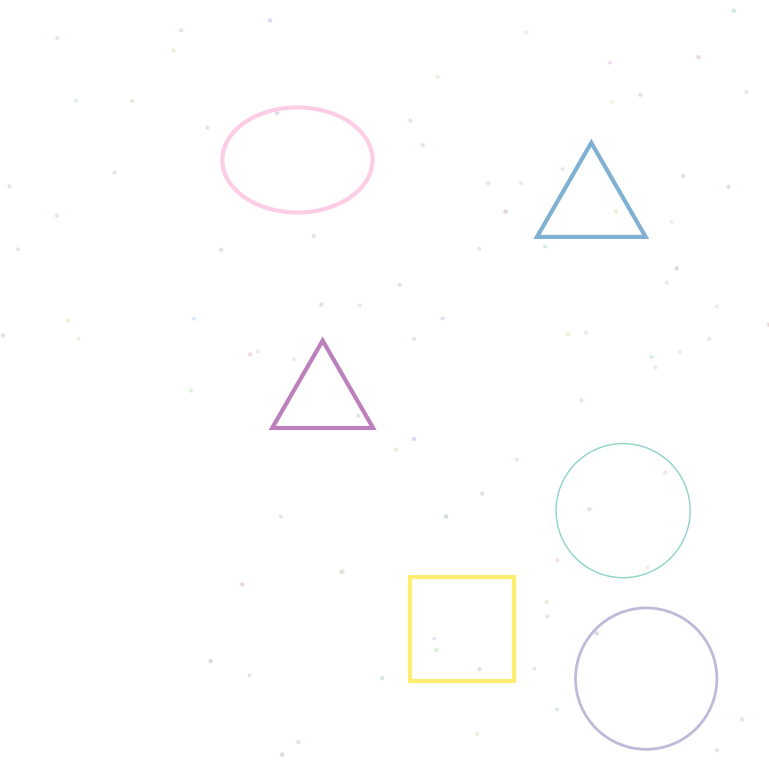[{"shape": "circle", "thickness": 0.5, "radius": 0.44, "center": [0.809, 0.337]}, {"shape": "circle", "thickness": 1, "radius": 0.46, "center": [0.839, 0.119]}, {"shape": "triangle", "thickness": 1.5, "radius": 0.41, "center": [0.768, 0.733]}, {"shape": "oval", "thickness": 1.5, "radius": 0.49, "center": [0.386, 0.792]}, {"shape": "triangle", "thickness": 1.5, "radius": 0.38, "center": [0.419, 0.482]}, {"shape": "square", "thickness": 1.5, "radius": 0.34, "center": [0.6, 0.183]}]